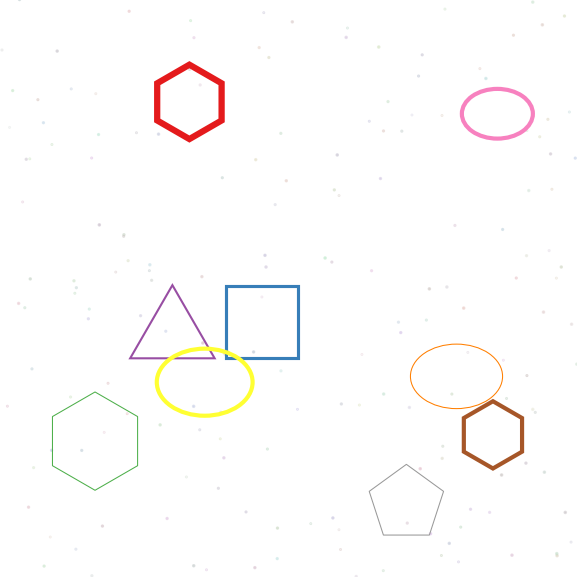[{"shape": "hexagon", "thickness": 3, "radius": 0.32, "center": [0.328, 0.823]}, {"shape": "square", "thickness": 1.5, "radius": 0.31, "center": [0.454, 0.442]}, {"shape": "hexagon", "thickness": 0.5, "radius": 0.43, "center": [0.165, 0.235]}, {"shape": "triangle", "thickness": 1, "radius": 0.42, "center": [0.299, 0.421]}, {"shape": "oval", "thickness": 0.5, "radius": 0.4, "center": [0.79, 0.347]}, {"shape": "oval", "thickness": 2, "radius": 0.41, "center": [0.354, 0.337]}, {"shape": "hexagon", "thickness": 2, "radius": 0.29, "center": [0.854, 0.246]}, {"shape": "oval", "thickness": 2, "radius": 0.31, "center": [0.861, 0.802]}, {"shape": "pentagon", "thickness": 0.5, "radius": 0.34, "center": [0.704, 0.127]}]